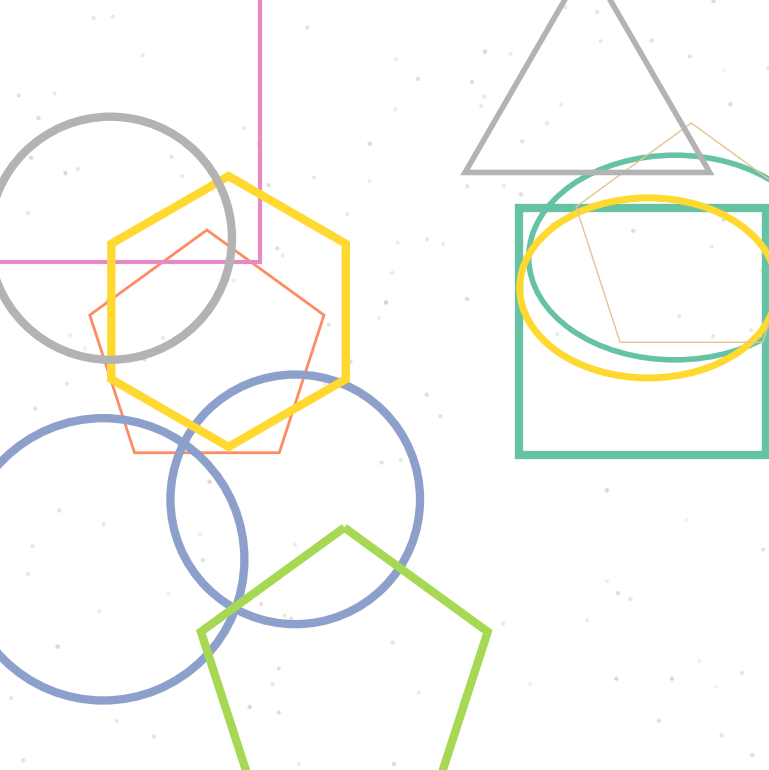[{"shape": "oval", "thickness": 2, "radius": 0.95, "center": [0.876, 0.666]}, {"shape": "square", "thickness": 3, "radius": 0.8, "center": [0.835, 0.569]}, {"shape": "pentagon", "thickness": 1, "radius": 0.8, "center": [0.269, 0.541]}, {"shape": "circle", "thickness": 3, "radius": 0.92, "center": [0.134, 0.274]}, {"shape": "circle", "thickness": 3, "radius": 0.81, "center": [0.383, 0.351]}, {"shape": "square", "thickness": 1.5, "radius": 0.92, "center": [0.153, 0.844]}, {"shape": "pentagon", "thickness": 3, "radius": 0.98, "center": [0.447, 0.119]}, {"shape": "oval", "thickness": 2.5, "radius": 0.84, "center": [0.842, 0.626]}, {"shape": "hexagon", "thickness": 3, "radius": 0.88, "center": [0.297, 0.596]}, {"shape": "pentagon", "thickness": 0.5, "radius": 0.79, "center": [0.898, 0.683]}, {"shape": "circle", "thickness": 3, "radius": 0.79, "center": [0.143, 0.691]}, {"shape": "triangle", "thickness": 2, "radius": 0.92, "center": [0.763, 0.868]}]